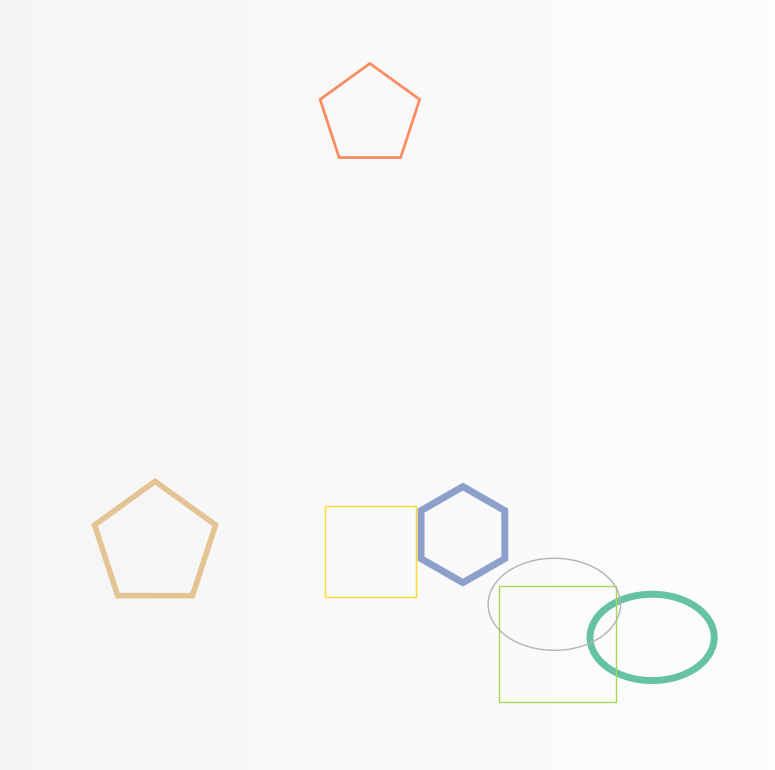[{"shape": "oval", "thickness": 2.5, "radius": 0.4, "center": [0.841, 0.172]}, {"shape": "pentagon", "thickness": 1, "radius": 0.34, "center": [0.477, 0.85]}, {"shape": "hexagon", "thickness": 2.5, "radius": 0.31, "center": [0.597, 0.306]}, {"shape": "square", "thickness": 0.5, "radius": 0.38, "center": [0.72, 0.164]}, {"shape": "square", "thickness": 0.5, "radius": 0.3, "center": [0.478, 0.283]}, {"shape": "pentagon", "thickness": 2, "radius": 0.41, "center": [0.2, 0.293]}, {"shape": "oval", "thickness": 0.5, "radius": 0.43, "center": [0.715, 0.215]}]